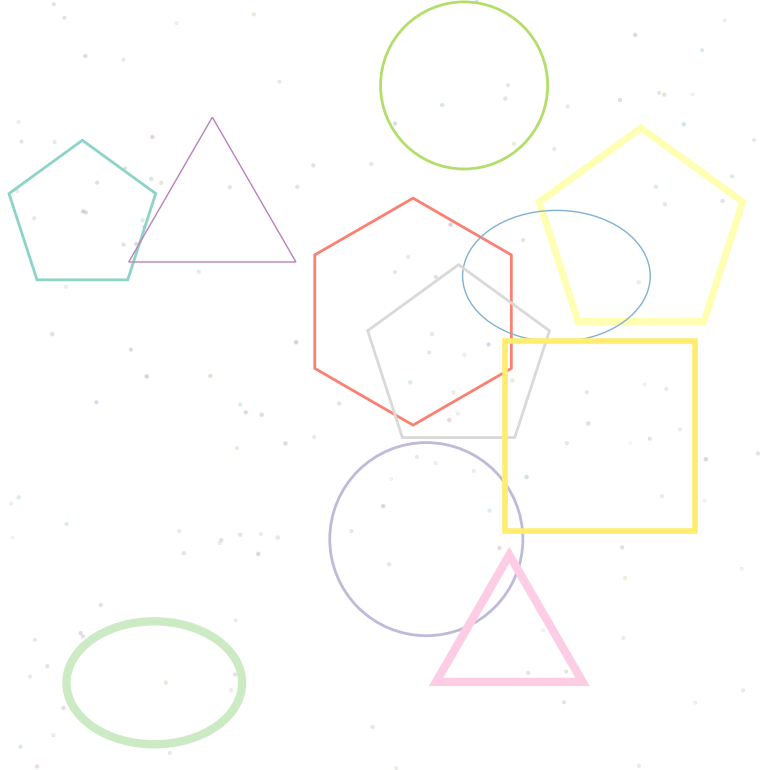[{"shape": "pentagon", "thickness": 1, "radius": 0.5, "center": [0.107, 0.718]}, {"shape": "pentagon", "thickness": 2.5, "radius": 0.69, "center": [0.832, 0.695]}, {"shape": "circle", "thickness": 1, "radius": 0.63, "center": [0.554, 0.3]}, {"shape": "hexagon", "thickness": 1, "radius": 0.74, "center": [0.536, 0.595]}, {"shape": "oval", "thickness": 0.5, "radius": 0.61, "center": [0.723, 0.641]}, {"shape": "circle", "thickness": 1, "radius": 0.54, "center": [0.603, 0.889]}, {"shape": "triangle", "thickness": 3, "radius": 0.55, "center": [0.661, 0.169]}, {"shape": "pentagon", "thickness": 1, "radius": 0.62, "center": [0.596, 0.532]}, {"shape": "triangle", "thickness": 0.5, "radius": 0.63, "center": [0.276, 0.722]}, {"shape": "oval", "thickness": 3, "radius": 0.57, "center": [0.2, 0.113]}, {"shape": "square", "thickness": 2, "radius": 0.62, "center": [0.779, 0.434]}]